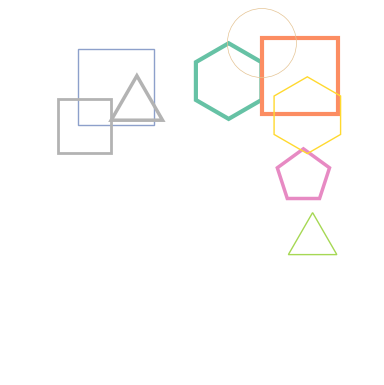[{"shape": "hexagon", "thickness": 3, "radius": 0.49, "center": [0.594, 0.789]}, {"shape": "square", "thickness": 3, "radius": 0.5, "center": [0.779, 0.802]}, {"shape": "square", "thickness": 1, "radius": 0.49, "center": [0.301, 0.773]}, {"shape": "pentagon", "thickness": 2.5, "radius": 0.36, "center": [0.788, 0.542]}, {"shape": "triangle", "thickness": 1, "radius": 0.36, "center": [0.812, 0.375]}, {"shape": "hexagon", "thickness": 1, "radius": 0.5, "center": [0.798, 0.701]}, {"shape": "circle", "thickness": 0.5, "radius": 0.45, "center": [0.68, 0.888]}, {"shape": "square", "thickness": 2, "radius": 0.35, "center": [0.219, 0.673]}, {"shape": "triangle", "thickness": 2.5, "radius": 0.39, "center": [0.356, 0.726]}]